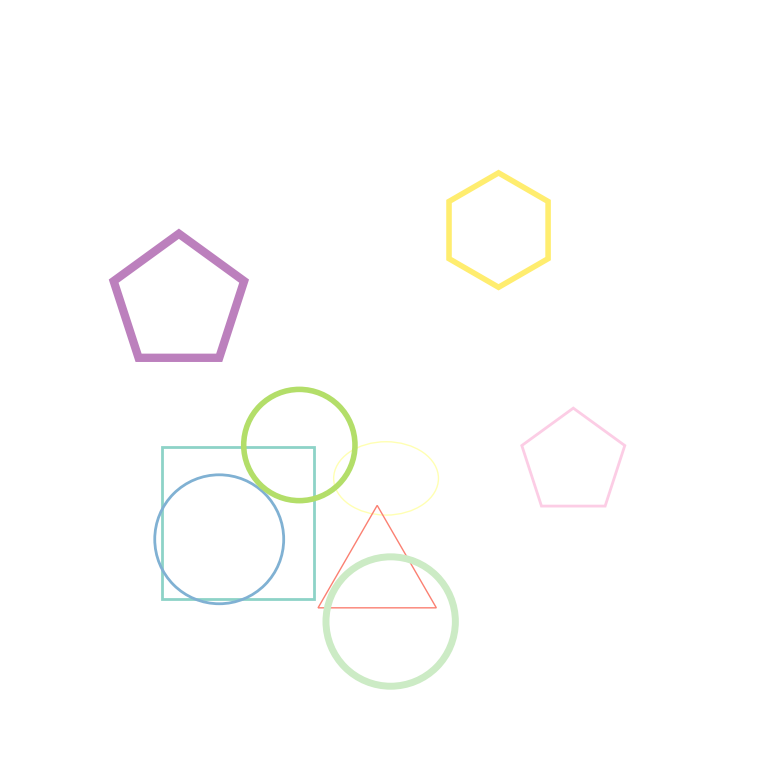[{"shape": "square", "thickness": 1, "radius": 0.49, "center": [0.31, 0.321]}, {"shape": "oval", "thickness": 0.5, "radius": 0.34, "center": [0.501, 0.379]}, {"shape": "triangle", "thickness": 0.5, "radius": 0.44, "center": [0.49, 0.255]}, {"shape": "circle", "thickness": 1, "radius": 0.42, "center": [0.285, 0.3]}, {"shape": "circle", "thickness": 2, "radius": 0.36, "center": [0.389, 0.422]}, {"shape": "pentagon", "thickness": 1, "radius": 0.35, "center": [0.745, 0.4]}, {"shape": "pentagon", "thickness": 3, "radius": 0.45, "center": [0.232, 0.607]}, {"shape": "circle", "thickness": 2.5, "radius": 0.42, "center": [0.507, 0.193]}, {"shape": "hexagon", "thickness": 2, "radius": 0.37, "center": [0.647, 0.701]}]